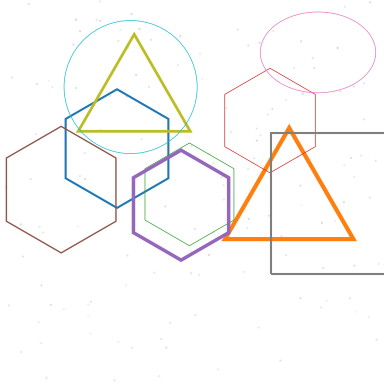[{"shape": "hexagon", "thickness": 1.5, "radius": 0.77, "center": [0.304, 0.614]}, {"shape": "triangle", "thickness": 3, "radius": 0.96, "center": [0.751, 0.475]}, {"shape": "hexagon", "thickness": 0.5, "radius": 0.67, "center": [0.492, 0.495]}, {"shape": "hexagon", "thickness": 0.5, "radius": 0.68, "center": [0.701, 0.687]}, {"shape": "hexagon", "thickness": 2.5, "radius": 0.71, "center": [0.47, 0.467]}, {"shape": "hexagon", "thickness": 1, "radius": 0.82, "center": [0.159, 0.507]}, {"shape": "oval", "thickness": 0.5, "radius": 0.75, "center": [0.826, 0.864]}, {"shape": "square", "thickness": 1.5, "radius": 0.91, "center": [0.887, 0.471]}, {"shape": "triangle", "thickness": 2, "radius": 0.84, "center": [0.349, 0.743]}, {"shape": "circle", "thickness": 0.5, "radius": 0.86, "center": [0.339, 0.774]}]